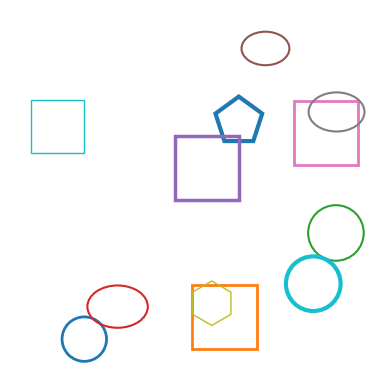[{"shape": "circle", "thickness": 2, "radius": 0.29, "center": [0.219, 0.119]}, {"shape": "pentagon", "thickness": 3, "radius": 0.32, "center": [0.62, 0.685]}, {"shape": "square", "thickness": 2, "radius": 0.42, "center": [0.583, 0.176]}, {"shape": "circle", "thickness": 1.5, "radius": 0.36, "center": [0.873, 0.395]}, {"shape": "oval", "thickness": 1.5, "radius": 0.39, "center": [0.305, 0.204]}, {"shape": "square", "thickness": 2.5, "radius": 0.42, "center": [0.538, 0.564]}, {"shape": "oval", "thickness": 1.5, "radius": 0.31, "center": [0.689, 0.874]}, {"shape": "square", "thickness": 2, "radius": 0.42, "center": [0.847, 0.654]}, {"shape": "oval", "thickness": 1.5, "radius": 0.36, "center": [0.874, 0.709]}, {"shape": "hexagon", "thickness": 1, "radius": 0.29, "center": [0.55, 0.212]}, {"shape": "square", "thickness": 1, "radius": 0.35, "center": [0.149, 0.672]}, {"shape": "circle", "thickness": 3, "radius": 0.35, "center": [0.814, 0.263]}]